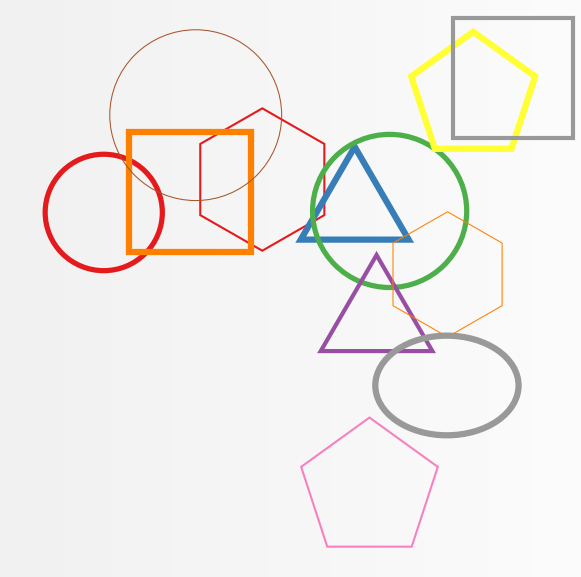[{"shape": "hexagon", "thickness": 1, "radius": 0.62, "center": [0.451, 0.688]}, {"shape": "circle", "thickness": 2.5, "radius": 0.5, "center": [0.178, 0.631]}, {"shape": "triangle", "thickness": 3, "radius": 0.54, "center": [0.61, 0.638]}, {"shape": "circle", "thickness": 2.5, "radius": 0.66, "center": [0.67, 0.634]}, {"shape": "triangle", "thickness": 2, "radius": 0.55, "center": [0.648, 0.447]}, {"shape": "square", "thickness": 3, "radius": 0.52, "center": [0.327, 0.667]}, {"shape": "hexagon", "thickness": 0.5, "radius": 0.54, "center": [0.77, 0.524]}, {"shape": "pentagon", "thickness": 3, "radius": 0.56, "center": [0.814, 0.832]}, {"shape": "circle", "thickness": 0.5, "radius": 0.74, "center": [0.337, 0.8]}, {"shape": "pentagon", "thickness": 1, "radius": 0.62, "center": [0.636, 0.153]}, {"shape": "square", "thickness": 2, "radius": 0.52, "center": [0.883, 0.864]}, {"shape": "oval", "thickness": 3, "radius": 0.62, "center": [0.769, 0.332]}]